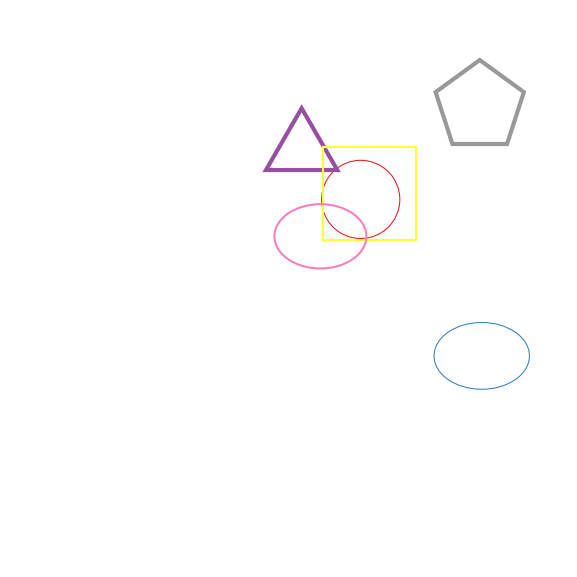[{"shape": "circle", "thickness": 0.5, "radius": 0.34, "center": [0.625, 0.654]}, {"shape": "oval", "thickness": 0.5, "radius": 0.41, "center": [0.834, 0.383]}, {"shape": "triangle", "thickness": 2, "radius": 0.36, "center": [0.522, 0.74]}, {"shape": "square", "thickness": 1, "radius": 0.4, "center": [0.639, 0.664]}, {"shape": "oval", "thickness": 1, "radius": 0.4, "center": [0.555, 0.59]}, {"shape": "pentagon", "thickness": 2, "radius": 0.4, "center": [0.831, 0.815]}]